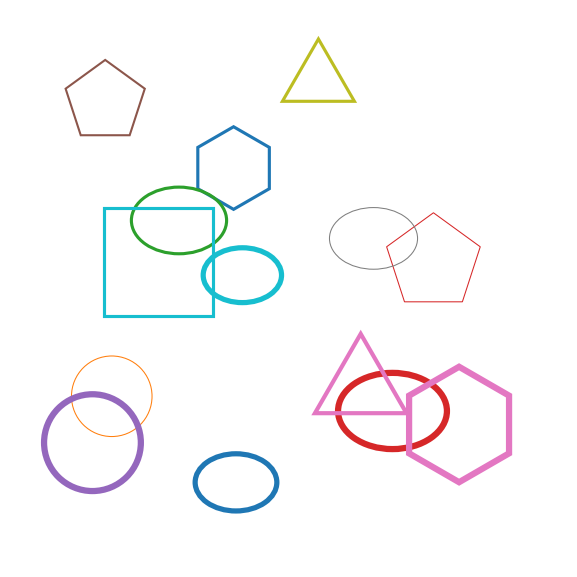[{"shape": "hexagon", "thickness": 1.5, "radius": 0.36, "center": [0.404, 0.708]}, {"shape": "oval", "thickness": 2.5, "radius": 0.35, "center": [0.409, 0.164]}, {"shape": "circle", "thickness": 0.5, "radius": 0.35, "center": [0.194, 0.313]}, {"shape": "oval", "thickness": 1.5, "radius": 0.41, "center": [0.31, 0.617]}, {"shape": "pentagon", "thickness": 0.5, "radius": 0.43, "center": [0.751, 0.545]}, {"shape": "oval", "thickness": 3, "radius": 0.47, "center": [0.68, 0.287]}, {"shape": "circle", "thickness": 3, "radius": 0.42, "center": [0.16, 0.233]}, {"shape": "pentagon", "thickness": 1, "radius": 0.36, "center": [0.182, 0.823]}, {"shape": "triangle", "thickness": 2, "radius": 0.46, "center": [0.625, 0.329]}, {"shape": "hexagon", "thickness": 3, "radius": 0.5, "center": [0.795, 0.264]}, {"shape": "oval", "thickness": 0.5, "radius": 0.38, "center": [0.647, 0.586]}, {"shape": "triangle", "thickness": 1.5, "radius": 0.36, "center": [0.551, 0.86]}, {"shape": "oval", "thickness": 2.5, "radius": 0.34, "center": [0.42, 0.523]}, {"shape": "square", "thickness": 1.5, "radius": 0.47, "center": [0.275, 0.545]}]